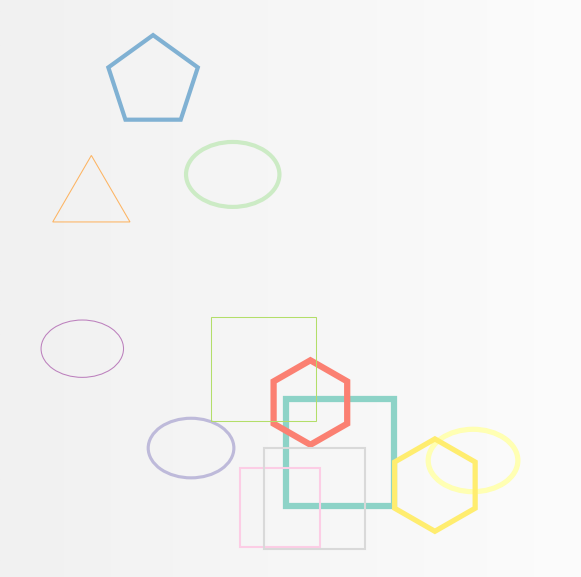[{"shape": "square", "thickness": 3, "radius": 0.47, "center": [0.585, 0.215]}, {"shape": "oval", "thickness": 2.5, "radius": 0.39, "center": [0.814, 0.202]}, {"shape": "oval", "thickness": 1.5, "radius": 0.37, "center": [0.329, 0.223]}, {"shape": "hexagon", "thickness": 3, "radius": 0.37, "center": [0.534, 0.302]}, {"shape": "pentagon", "thickness": 2, "radius": 0.4, "center": [0.263, 0.857]}, {"shape": "triangle", "thickness": 0.5, "radius": 0.38, "center": [0.157, 0.653]}, {"shape": "square", "thickness": 0.5, "radius": 0.45, "center": [0.453, 0.361]}, {"shape": "square", "thickness": 1, "radius": 0.34, "center": [0.482, 0.121]}, {"shape": "square", "thickness": 1, "radius": 0.43, "center": [0.541, 0.136]}, {"shape": "oval", "thickness": 0.5, "radius": 0.35, "center": [0.142, 0.395]}, {"shape": "oval", "thickness": 2, "radius": 0.4, "center": [0.4, 0.697]}, {"shape": "hexagon", "thickness": 2.5, "radius": 0.4, "center": [0.748, 0.159]}]